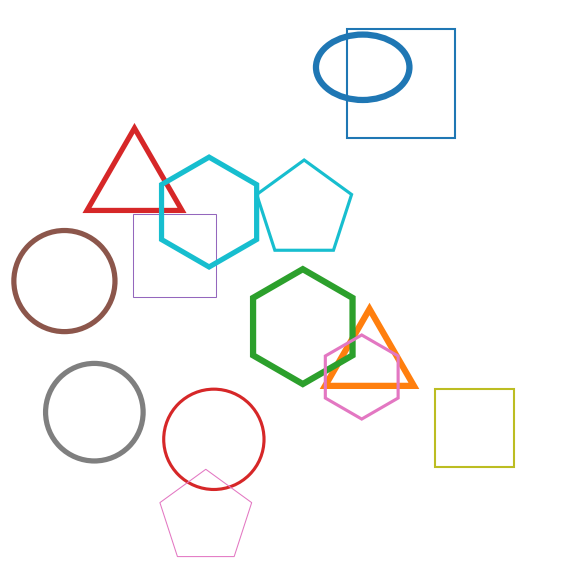[{"shape": "oval", "thickness": 3, "radius": 0.4, "center": [0.628, 0.883]}, {"shape": "square", "thickness": 1, "radius": 0.47, "center": [0.695, 0.855]}, {"shape": "triangle", "thickness": 3, "radius": 0.44, "center": [0.64, 0.375]}, {"shape": "hexagon", "thickness": 3, "radius": 0.5, "center": [0.524, 0.434]}, {"shape": "circle", "thickness": 1.5, "radius": 0.43, "center": [0.37, 0.238]}, {"shape": "triangle", "thickness": 2.5, "radius": 0.47, "center": [0.233, 0.682]}, {"shape": "square", "thickness": 0.5, "radius": 0.36, "center": [0.302, 0.557]}, {"shape": "circle", "thickness": 2.5, "radius": 0.44, "center": [0.112, 0.512]}, {"shape": "pentagon", "thickness": 0.5, "radius": 0.42, "center": [0.356, 0.103]}, {"shape": "hexagon", "thickness": 1.5, "radius": 0.36, "center": [0.626, 0.346]}, {"shape": "circle", "thickness": 2.5, "radius": 0.42, "center": [0.163, 0.285]}, {"shape": "square", "thickness": 1, "radius": 0.34, "center": [0.822, 0.258]}, {"shape": "pentagon", "thickness": 1.5, "radius": 0.43, "center": [0.527, 0.636]}, {"shape": "hexagon", "thickness": 2.5, "radius": 0.48, "center": [0.362, 0.632]}]